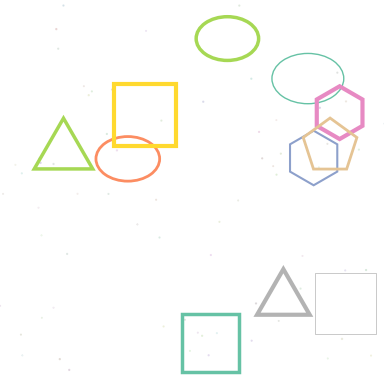[{"shape": "oval", "thickness": 1, "radius": 0.47, "center": [0.8, 0.796]}, {"shape": "square", "thickness": 2.5, "radius": 0.37, "center": [0.547, 0.109]}, {"shape": "oval", "thickness": 2, "radius": 0.41, "center": [0.332, 0.587]}, {"shape": "hexagon", "thickness": 1.5, "radius": 0.35, "center": [0.815, 0.59]}, {"shape": "hexagon", "thickness": 3, "radius": 0.34, "center": [0.882, 0.707]}, {"shape": "oval", "thickness": 2.5, "radius": 0.41, "center": [0.591, 0.9]}, {"shape": "triangle", "thickness": 2.5, "radius": 0.44, "center": [0.165, 0.605]}, {"shape": "square", "thickness": 3, "radius": 0.41, "center": [0.377, 0.702]}, {"shape": "pentagon", "thickness": 2, "radius": 0.37, "center": [0.857, 0.62]}, {"shape": "triangle", "thickness": 3, "radius": 0.39, "center": [0.736, 0.222]}, {"shape": "square", "thickness": 0.5, "radius": 0.39, "center": [0.897, 0.212]}]